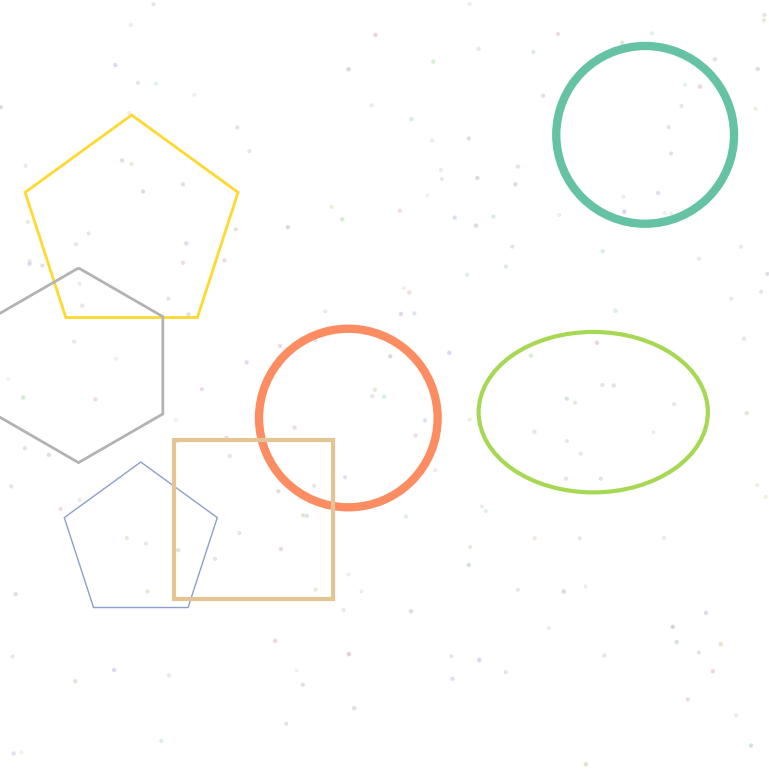[{"shape": "circle", "thickness": 3, "radius": 0.58, "center": [0.838, 0.825]}, {"shape": "circle", "thickness": 3, "radius": 0.58, "center": [0.452, 0.457]}, {"shape": "pentagon", "thickness": 0.5, "radius": 0.52, "center": [0.183, 0.296]}, {"shape": "oval", "thickness": 1.5, "radius": 0.74, "center": [0.77, 0.465]}, {"shape": "pentagon", "thickness": 1, "radius": 0.73, "center": [0.171, 0.705]}, {"shape": "square", "thickness": 1.5, "radius": 0.52, "center": [0.329, 0.326]}, {"shape": "hexagon", "thickness": 1, "radius": 0.63, "center": [0.102, 0.526]}]